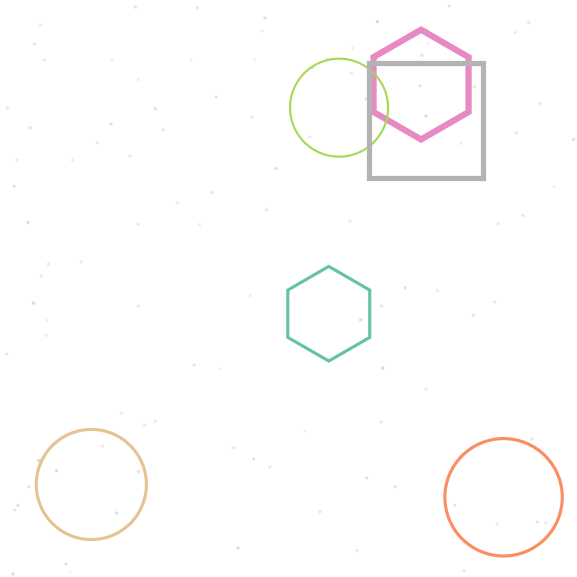[{"shape": "hexagon", "thickness": 1.5, "radius": 0.41, "center": [0.569, 0.456]}, {"shape": "circle", "thickness": 1.5, "radius": 0.51, "center": [0.872, 0.138]}, {"shape": "hexagon", "thickness": 3, "radius": 0.48, "center": [0.729, 0.853]}, {"shape": "circle", "thickness": 1, "radius": 0.42, "center": [0.587, 0.813]}, {"shape": "circle", "thickness": 1.5, "radius": 0.48, "center": [0.158, 0.16]}, {"shape": "square", "thickness": 2.5, "radius": 0.49, "center": [0.737, 0.791]}]